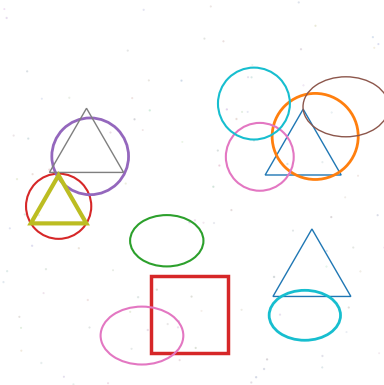[{"shape": "triangle", "thickness": 1, "radius": 0.58, "center": [0.81, 0.288]}, {"shape": "triangle", "thickness": 1, "radius": 0.57, "center": [0.787, 0.602]}, {"shape": "circle", "thickness": 2, "radius": 0.56, "center": [0.819, 0.646]}, {"shape": "oval", "thickness": 1.5, "radius": 0.48, "center": [0.433, 0.375]}, {"shape": "circle", "thickness": 1.5, "radius": 0.42, "center": [0.152, 0.464]}, {"shape": "square", "thickness": 2.5, "radius": 0.5, "center": [0.492, 0.183]}, {"shape": "circle", "thickness": 2, "radius": 0.5, "center": [0.234, 0.594]}, {"shape": "oval", "thickness": 1, "radius": 0.56, "center": [0.898, 0.723]}, {"shape": "circle", "thickness": 1.5, "radius": 0.44, "center": [0.675, 0.593]}, {"shape": "oval", "thickness": 1.5, "radius": 0.54, "center": [0.369, 0.128]}, {"shape": "triangle", "thickness": 1, "radius": 0.56, "center": [0.225, 0.608]}, {"shape": "triangle", "thickness": 3, "radius": 0.42, "center": [0.152, 0.461]}, {"shape": "oval", "thickness": 2, "radius": 0.46, "center": [0.792, 0.181]}, {"shape": "circle", "thickness": 1.5, "radius": 0.47, "center": [0.66, 0.731]}]